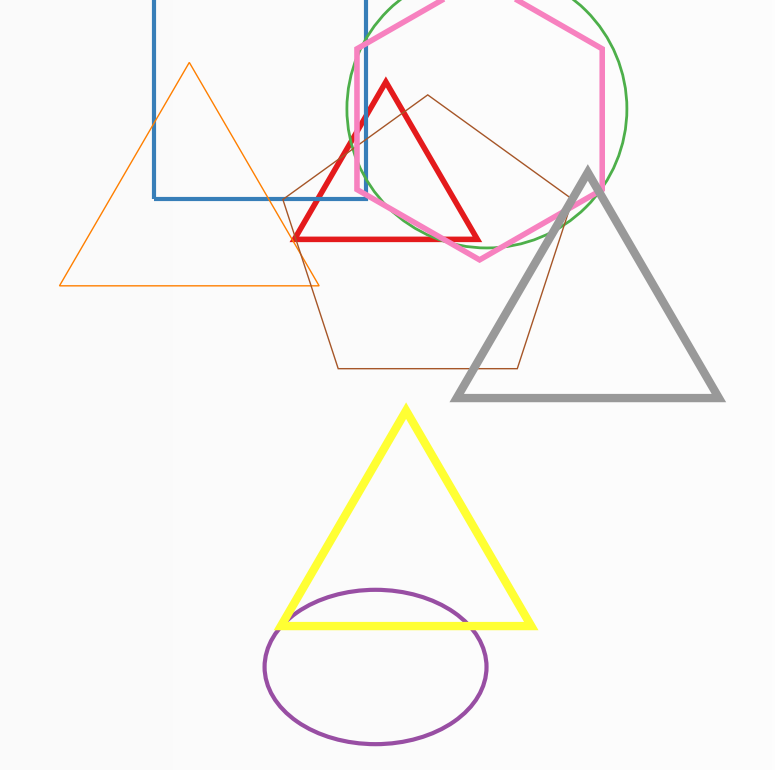[{"shape": "triangle", "thickness": 2, "radius": 0.68, "center": [0.498, 0.757]}, {"shape": "square", "thickness": 1.5, "radius": 0.68, "center": [0.336, 0.879]}, {"shape": "circle", "thickness": 1, "radius": 0.9, "center": [0.628, 0.859]}, {"shape": "oval", "thickness": 1.5, "radius": 0.72, "center": [0.485, 0.134]}, {"shape": "triangle", "thickness": 0.5, "radius": 0.97, "center": [0.244, 0.726]}, {"shape": "triangle", "thickness": 3, "radius": 0.93, "center": [0.524, 0.28]}, {"shape": "pentagon", "thickness": 0.5, "radius": 0.98, "center": [0.552, 0.68]}, {"shape": "hexagon", "thickness": 2, "radius": 0.91, "center": [0.619, 0.845]}, {"shape": "triangle", "thickness": 3, "radius": 0.98, "center": [0.758, 0.581]}]